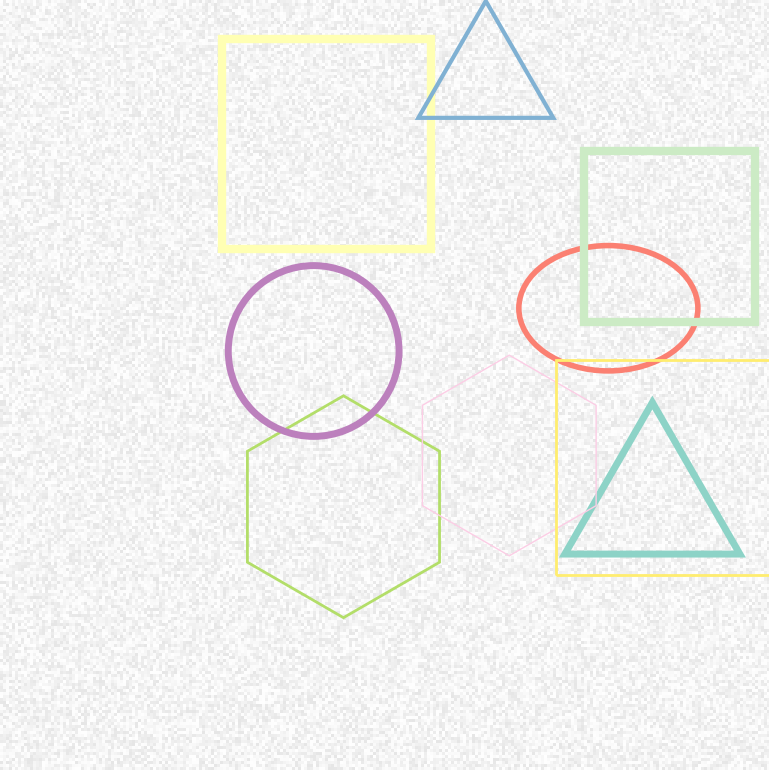[{"shape": "triangle", "thickness": 2.5, "radius": 0.66, "center": [0.847, 0.346]}, {"shape": "square", "thickness": 3, "radius": 0.68, "center": [0.424, 0.813]}, {"shape": "oval", "thickness": 2, "radius": 0.58, "center": [0.79, 0.6]}, {"shape": "triangle", "thickness": 1.5, "radius": 0.51, "center": [0.631, 0.898]}, {"shape": "hexagon", "thickness": 1, "radius": 0.72, "center": [0.446, 0.342]}, {"shape": "hexagon", "thickness": 0.5, "radius": 0.65, "center": [0.661, 0.408]}, {"shape": "circle", "thickness": 2.5, "radius": 0.55, "center": [0.407, 0.544]}, {"shape": "square", "thickness": 3, "radius": 0.55, "center": [0.87, 0.692]}, {"shape": "square", "thickness": 1, "radius": 0.7, "center": [0.861, 0.392]}]